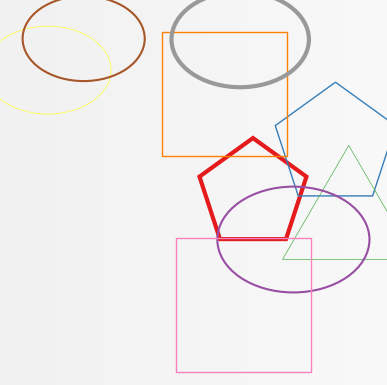[{"shape": "pentagon", "thickness": 3, "radius": 0.73, "center": [0.653, 0.496]}, {"shape": "pentagon", "thickness": 1, "radius": 0.82, "center": [0.866, 0.623]}, {"shape": "triangle", "thickness": 0.5, "radius": 0.99, "center": [0.9, 0.425]}, {"shape": "oval", "thickness": 1.5, "radius": 0.98, "center": [0.757, 0.378]}, {"shape": "square", "thickness": 1, "radius": 0.8, "center": [0.579, 0.756]}, {"shape": "oval", "thickness": 0.5, "radius": 0.82, "center": [0.123, 0.818]}, {"shape": "oval", "thickness": 1.5, "radius": 0.79, "center": [0.216, 0.9]}, {"shape": "square", "thickness": 1, "radius": 0.87, "center": [0.629, 0.209]}, {"shape": "oval", "thickness": 3, "radius": 0.89, "center": [0.62, 0.898]}]